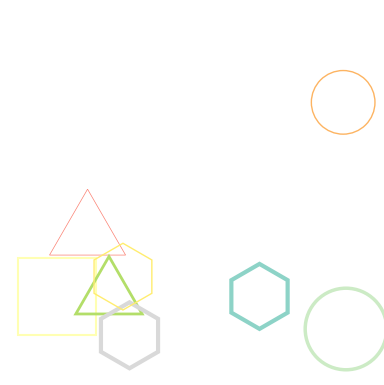[{"shape": "hexagon", "thickness": 3, "radius": 0.42, "center": [0.674, 0.23]}, {"shape": "square", "thickness": 1.5, "radius": 0.51, "center": [0.149, 0.23]}, {"shape": "triangle", "thickness": 0.5, "radius": 0.57, "center": [0.227, 0.395]}, {"shape": "circle", "thickness": 1, "radius": 0.41, "center": [0.891, 0.734]}, {"shape": "triangle", "thickness": 2, "radius": 0.5, "center": [0.283, 0.234]}, {"shape": "hexagon", "thickness": 3, "radius": 0.43, "center": [0.336, 0.129]}, {"shape": "circle", "thickness": 2.5, "radius": 0.53, "center": [0.899, 0.145]}, {"shape": "hexagon", "thickness": 1, "radius": 0.43, "center": [0.319, 0.281]}]